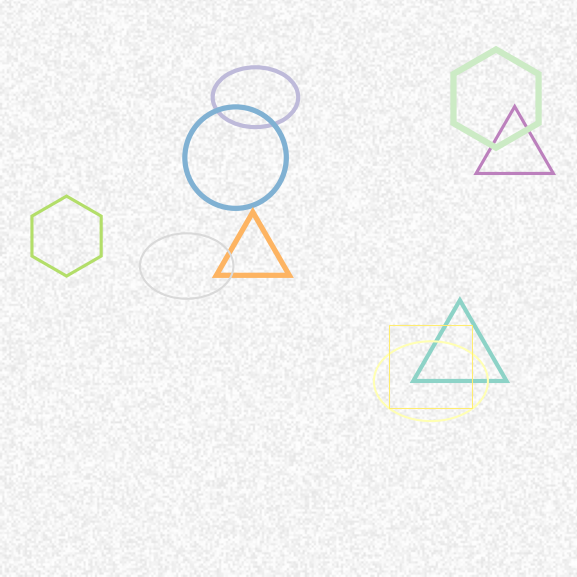[{"shape": "triangle", "thickness": 2, "radius": 0.47, "center": [0.796, 0.386]}, {"shape": "oval", "thickness": 1, "radius": 0.49, "center": [0.746, 0.339]}, {"shape": "oval", "thickness": 2, "radius": 0.37, "center": [0.442, 0.831]}, {"shape": "circle", "thickness": 2.5, "radius": 0.44, "center": [0.408, 0.726]}, {"shape": "triangle", "thickness": 2.5, "radius": 0.36, "center": [0.438, 0.559]}, {"shape": "hexagon", "thickness": 1.5, "radius": 0.35, "center": [0.115, 0.59]}, {"shape": "oval", "thickness": 1, "radius": 0.4, "center": [0.323, 0.538]}, {"shape": "triangle", "thickness": 1.5, "radius": 0.39, "center": [0.891, 0.737]}, {"shape": "hexagon", "thickness": 3, "radius": 0.43, "center": [0.859, 0.828]}, {"shape": "square", "thickness": 0.5, "radius": 0.36, "center": [0.745, 0.365]}]